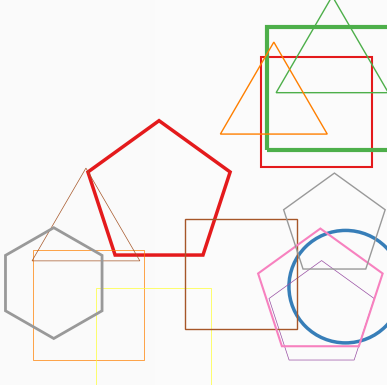[{"shape": "square", "thickness": 1.5, "radius": 0.71, "center": [0.817, 0.71]}, {"shape": "pentagon", "thickness": 2.5, "radius": 0.96, "center": [0.41, 0.494]}, {"shape": "circle", "thickness": 2.5, "radius": 0.73, "center": [0.892, 0.255]}, {"shape": "square", "thickness": 3, "radius": 0.8, "center": [0.848, 0.77]}, {"shape": "triangle", "thickness": 1, "radius": 0.84, "center": [0.857, 0.843]}, {"shape": "pentagon", "thickness": 0.5, "radius": 0.71, "center": [0.83, 0.18]}, {"shape": "triangle", "thickness": 1, "radius": 0.8, "center": [0.707, 0.731]}, {"shape": "square", "thickness": 0.5, "radius": 0.72, "center": [0.228, 0.208]}, {"shape": "square", "thickness": 0.5, "radius": 0.74, "center": [0.397, 0.104]}, {"shape": "square", "thickness": 1, "radius": 0.72, "center": [0.622, 0.289]}, {"shape": "triangle", "thickness": 0.5, "radius": 0.8, "center": [0.222, 0.403]}, {"shape": "pentagon", "thickness": 1.5, "radius": 0.84, "center": [0.827, 0.237]}, {"shape": "pentagon", "thickness": 1, "radius": 0.69, "center": [0.863, 0.413]}, {"shape": "hexagon", "thickness": 2, "radius": 0.72, "center": [0.139, 0.265]}]